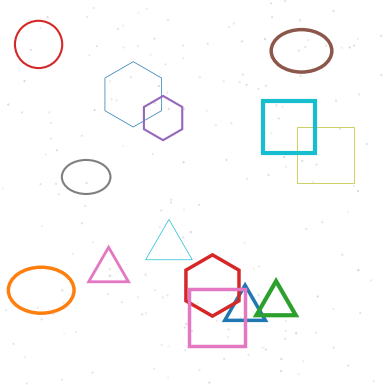[{"shape": "triangle", "thickness": 2.5, "radius": 0.3, "center": [0.637, 0.198]}, {"shape": "hexagon", "thickness": 0.5, "radius": 0.42, "center": [0.346, 0.755]}, {"shape": "oval", "thickness": 2.5, "radius": 0.43, "center": [0.107, 0.246]}, {"shape": "triangle", "thickness": 3, "radius": 0.3, "center": [0.717, 0.211]}, {"shape": "hexagon", "thickness": 2.5, "radius": 0.4, "center": [0.552, 0.258]}, {"shape": "circle", "thickness": 1.5, "radius": 0.31, "center": [0.1, 0.885]}, {"shape": "hexagon", "thickness": 1.5, "radius": 0.29, "center": [0.424, 0.693]}, {"shape": "oval", "thickness": 2.5, "radius": 0.39, "center": [0.783, 0.868]}, {"shape": "triangle", "thickness": 2, "radius": 0.3, "center": [0.282, 0.298]}, {"shape": "square", "thickness": 2.5, "radius": 0.36, "center": [0.564, 0.175]}, {"shape": "oval", "thickness": 1.5, "radius": 0.32, "center": [0.224, 0.54]}, {"shape": "square", "thickness": 0.5, "radius": 0.36, "center": [0.845, 0.598]}, {"shape": "square", "thickness": 3, "radius": 0.34, "center": [0.75, 0.67]}, {"shape": "triangle", "thickness": 0.5, "radius": 0.35, "center": [0.439, 0.36]}]